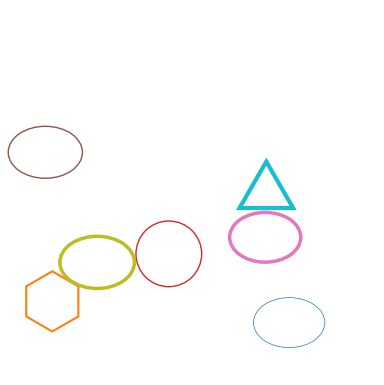[{"shape": "oval", "thickness": 0.5, "radius": 0.46, "center": [0.751, 0.162]}, {"shape": "hexagon", "thickness": 1.5, "radius": 0.39, "center": [0.136, 0.217]}, {"shape": "circle", "thickness": 1, "radius": 0.43, "center": [0.439, 0.341]}, {"shape": "oval", "thickness": 1, "radius": 0.48, "center": [0.118, 0.604]}, {"shape": "oval", "thickness": 2.5, "radius": 0.46, "center": [0.689, 0.384]}, {"shape": "oval", "thickness": 2.5, "radius": 0.48, "center": [0.252, 0.319]}, {"shape": "triangle", "thickness": 3, "radius": 0.4, "center": [0.692, 0.5]}]